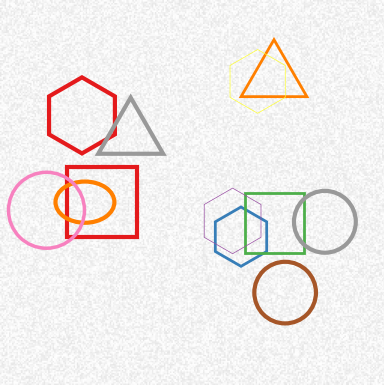[{"shape": "square", "thickness": 3, "radius": 0.45, "center": [0.265, 0.476]}, {"shape": "hexagon", "thickness": 3, "radius": 0.49, "center": [0.213, 0.7]}, {"shape": "hexagon", "thickness": 2, "radius": 0.39, "center": [0.626, 0.385]}, {"shape": "square", "thickness": 2, "radius": 0.38, "center": [0.713, 0.421]}, {"shape": "hexagon", "thickness": 0.5, "radius": 0.43, "center": [0.604, 0.426]}, {"shape": "triangle", "thickness": 2, "radius": 0.49, "center": [0.712, 0.798]}, {"shape": "oval", "thickness": 3, "radius": 0.38, "center": [0.221, 0.475]}, {"shape": "hexagon", "thickness": 0.5, "radius": 0.41, "center": [0.669, 0.789]}, {"shape": "circle", "thickness": 3, "radius": 0.4, "center": [0.741, 0.24]}, {"shape": "circle", "thickness": 2.5, "radius": 0.49, "center": [0.121, 0.454]}, {"shape": "triangle", "thickness": 3, "radius": 0.49, "center": [0.339, 0.649]}, {"shape": "circle", "thickness": 3, "radius": 0.4, "center": [0.844, 0.424]}]